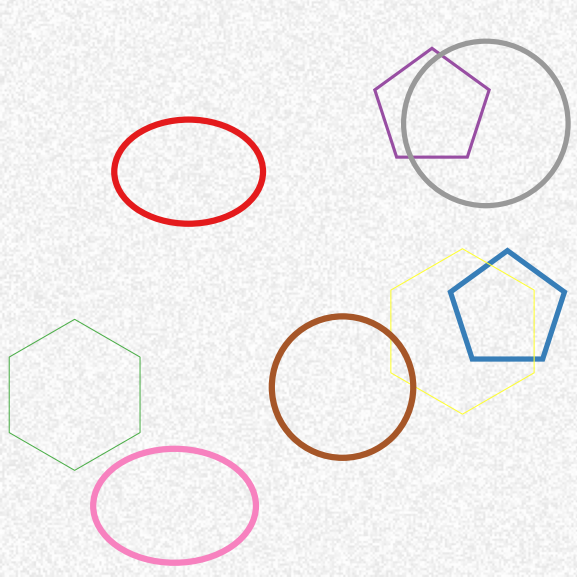[{"shape": "oval", "thickness": 3, "radius": 0.64, "center": [0.327, 0.702]}, {"shape": "pentagon", "thickness": 2.5, "radius": 0.52, "center": [0.879, 0.461]}, {"shape": "hexagon", "thickness": 0.5, "radius": 0.65, "center": [0.129, 0.315]}, {"shape": "pentagon", "thickness": 1.5, "radius": 0.52, "center": [0.748, 0.811]}, {"shape": "hexagon", "thickness": 0.5, "radius": 0.72, "center": [0.801, 0.425]}, {"shape": "circle", "thickness": 3, "radius": 0.61, "center": [0.593, 0.329]}, {"shape": "oval", "thickness": 3, "radius": 0.7, "center": [0.302, 0.123]}, {"shape": "circle", "thickness": 2.5, "radius": 0.71, "center": [0.841, 0.785]}]